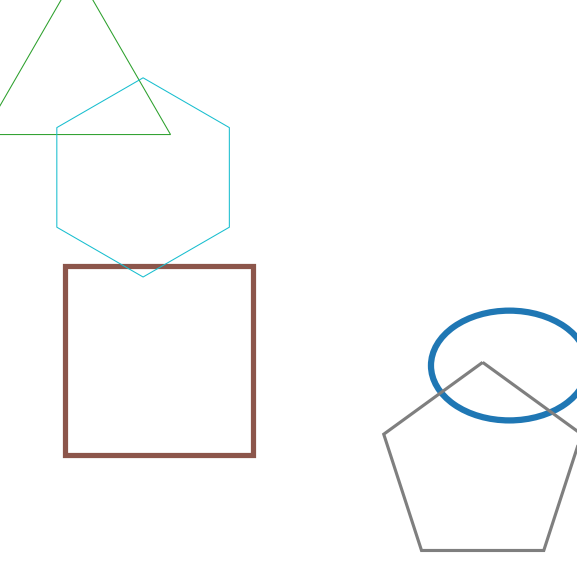[{"shape": "oval", "thickness": 3, "radius": 0.68, "center": [0.882, 0.366]}, {"shape": "triangle", "thickness": 0.5, "radius": 0.94, "center": [0.133, 0.86]}, {"shape": "square", "thickness": 2.5, "radius": 0.82, "center": [0.276, 0.375]}, {"shape": "pentagon", "thickness": 1.5, "radius": 0.9, "center": [0.836, 0.192]}, {"shape": "hexagon", "thickness": 0.5, "radius": 0.86, "center": [0.248, 0.692]}]